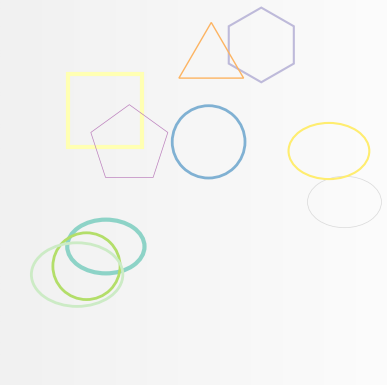[{"shape": "oval", "thickness": 3, "radius": 0.5, "center": [0.273, 0.36]}, {"shape": "square", "thickness": 3, "radius": 0.48, "center": [0.272, 0.713]}, {"shape": "hexagon", "thickness": 1.5, "radius": 0.48, "center": [0.674, 0.883]}, {"shape": "circle", "thickness": 2, "radius": 0.47, "center": [0.538, 0.632]}, {"shape": "triangle", "thickness": 1, "radius": 0.48, "center": [0.545, 0.845]}, {"shape": "circle", "thickness": 2, "radius": 0.43, "center": [0.223, 0.309]}, {"shape": "oval", "thickness": 0.5, "radius": 0.48, "center": [0.889, 0.475]}, {"shape": "pentagon", "thickness": 0.5, "radius": 0.52, "center": [0.334, 0.624]}, {"shape": "oval", "thickness": 2, "radius": 0.59, "center": [0.199, 0.287]}, {"shape": "oval", "thickness": 1.5, "radius": 0.52, "center": [0.849, 0.608]}]